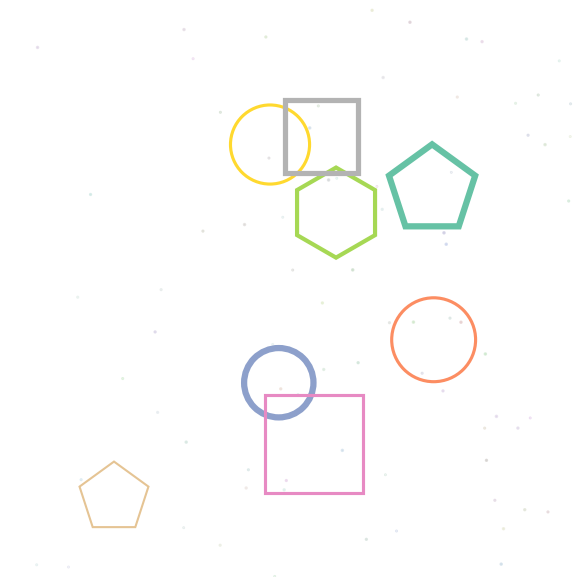[{"shape": "pentagon", "thickness": 3, "radius": 0.39, "center": [0.748, 0.671]}, {"shape": "circle", "thickness": 1.5, "radius": 0.36, "center": [0.751, 0.411]}, {"shape": "circle", "thickness": 3, "radius": 0.3, "center": [0.483, 0.336]}, {"shape": "square", "thickness": 1.5, "radius": 0.42, "center": [0.544, 0.23]}, {"shape": "hexagon", "thickness": 2, "radius": 0.39, "center": [0.582, 0.631]}, {"shape": "circle", "thickness": 1.5, "radius": 0.34, "center": [0.468, 0.749]}, {"shape": "pentagon", "thickness": 1, "radius": 0.31, "center": [0.197, 0.137]}, {"shape": "square", "thickness": 2.5, "radius": 0.32, "center": [0.557, 0.763]}]